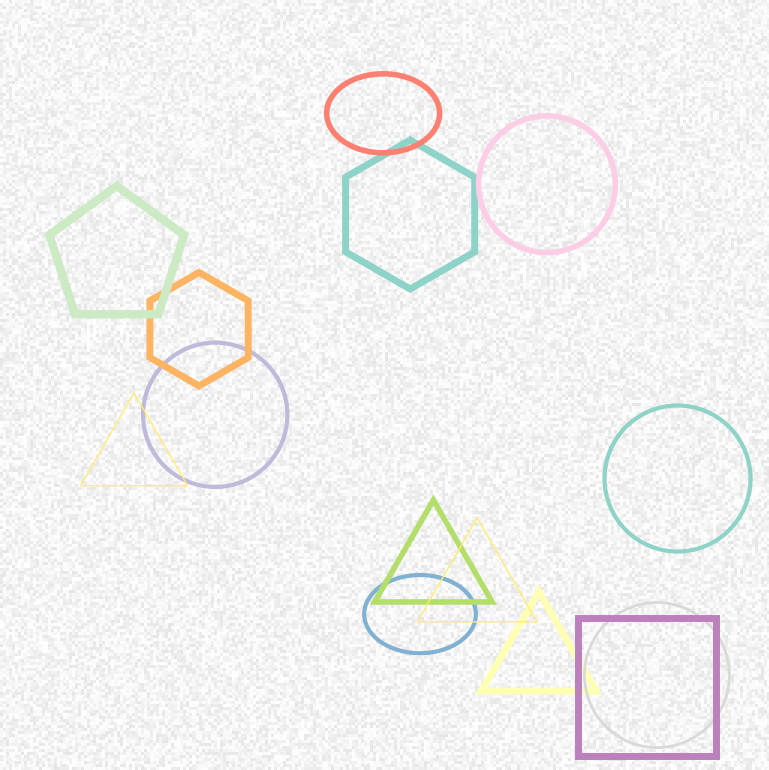[{"shape": "hexagon", "thickness": 2.5, "radius": 0.48, "center": [0.533, 0.721]}, {"shape": "circle", "thickness": 1.5, "radius": 0.47, "center": [0.88, 0.379]}, {"shape": "triangle", "thickness": 2.5, "radius": 0.43, "center": [0.7, 0.146]}, {"shape": "circle", "thickness": 1.5, "radius": 0.47, "center": [0.28, 0.461]}, {"shape": "oval", "thickness": 2, "radius": 0.37, "center": [0.498, 0.853]}, {"shape": "oval", "thickness": 1.5, "radius": 0.36, "center": [0.546, 0.202]}, {"shape": "hexagon", "thickness": 2.5, "radius": 0.37, "center": [0.259, 0.573]}, {"shape": "triangle", "thickness": 2, "radius": 0.44, "center": [0.563, 0.262]}, {"shape": "circle", "thickness": 2, "radius": 0.44, "center": [0.71, 0.761]}, {"shape": "circle", "thickness": 1, "radius": 0.47, "center": [0.853, 0.123]}, {"shape": "square", "thickness": 2.5, "radius": 0.45, "center": [0.84, 0.108]}, {"shape": "pentagon", "thickness": 3, "radius": 0.46, "center": [0.152, 0.666]}, {"shape": "triangle", "thickness": 0.5, "radius": 0.45, "center": [0.62, 0.237]}, {"shape": "triangle", "thickness": 0.5, "radius": 0.4, "center": [0.174, 0.409]}]